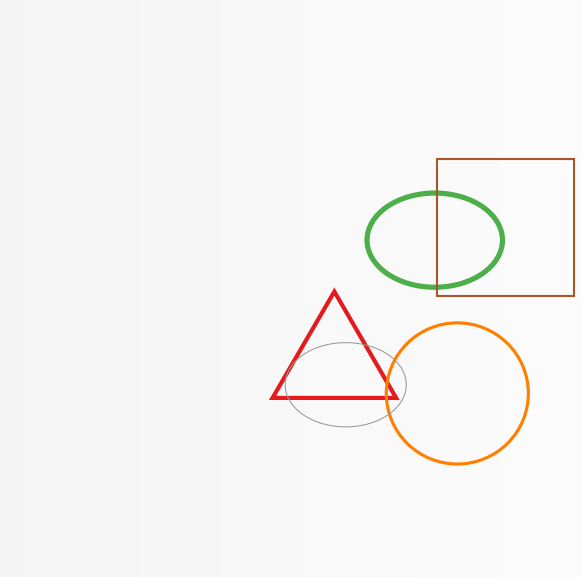[{"shape": "triangle", "thickness": 2, "radius": 0.61, "center": [0.575, 0.371]}, {"shape": "oval", "thickness": 2.5, "radius": 0.58, "center": [0.748, 0.583]}, {"shape": "circle", "thickness": 1.5, "radius": 0.61, "center": [0.787, 0.318]}, {"shape": "square", "thickness": 1, "radius": 0.59, "center": [0.869, 0.606]}, {"shape": "oval", "thickness": 0.5, "radius": 0.52, "center": [0.595, 0.333]}]